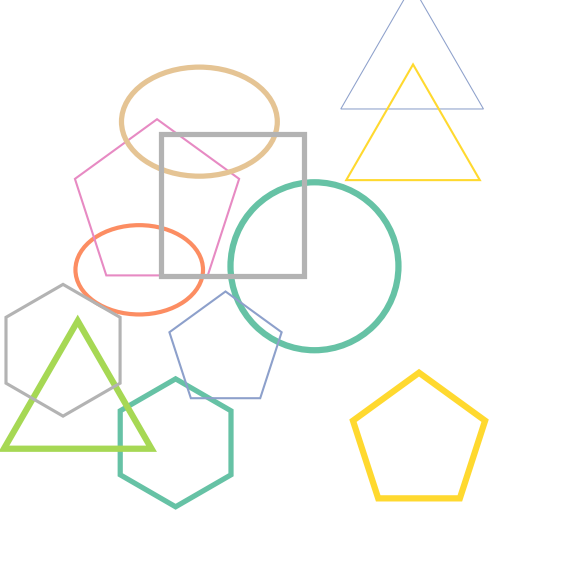[{"shape": "circle", "thickness": 3, "radius": 0.73, "center": [0.545, 0.538]}, {"shape": "hexagon", "thickness": 2.5, "radius": 0.55, "center": [0.304, 0.232]}, {"shape": "oval", "thickness": 2, "radius": 0.55, "center": [0.241, 0.532]}, {"shape": "pentagon", "thickness": 1, "radius": 0.51, "center": [0.391, 0.392]}, {"shape": "triangle", "thickness": 0.5, "radius": 0.71, "center": [0.714, 0.882]}, {"shape": "pentagon", "thickness": 1, "radius": 0.75, "center": [0.272, 0.643]}, {"shape": "triangle", "thickness": 3, "radius": 0.74, "center": [0.135, 0.296]}, {"shape": "triangle", "thickness": 1, "radius": 0.67, "center": [0.715, 0.754]}, {"shape": "pentagon", "thickness": 3, "radius": 0.6, "center": [0.726, 0.233]}, {"shape": "oval", "thickness": 2.5, "radius": 0.67, "center": [0.345, 0.788]}, {"shape": "hexagon", "thickness": 1.5, "radius": 0.57, "center": [0.109, 0.393]}, {"shape": "square", "thickness": 2.5, "radius": 0.62, "center": [0.403, 0.644]}]